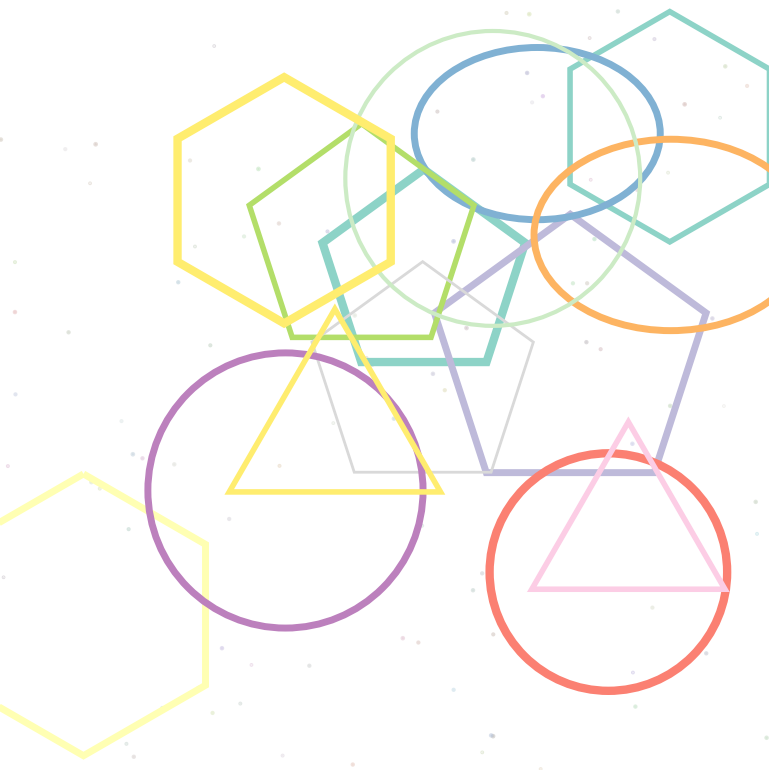[{"shape": "hexagon", "thickness": 2, "radius": 0.75, "center": [0.87, 0.835]}, {"shape": "pentagon", "thickness": 3, "radius": 0.69, "center": [0.55, 0.642]}, {"shape": "hexagon", "thickness": 2.5, "radius": 0.91, "center": [0.108, 0.202]}, {"shape": "pentagon", "thickness": 2.5, "radius": 0.93, "center": [0.741, 0.536]}, {"shape": "circle", "thickness": 3, "radius": 0.77, "center": [0.79, 0.257]}, {"shape": "oval", "thickness": 2.5, "radius": 0.8, "center": [0.698, 0.826]}, {"shape": "oval", "thickness": 2.5, "radius": 0.89, "center": [0.871, 0.695]}, {"shape": "pentagon", "thickness": 2, "radius": 0.77, "center": [0.47, 0.686]}, {"shape": "triangle", "thickness": 2, "radius": 0.72, "center": [0.816, 0.307]}, {"shape": "pentagon", "thickness": 1, "radius": 0.76, "center": [0.549, 0.509]}, {"shape": "circle", "thickness": 2.5, "radius": 0.89, "center": [0.371, 0.363]}, {"shape": "circle", "thickness": 1.5, "radius": 0.96, "center": [0.64, 0.768]}, {"shape": "triangle", "thickness": 2, "radius": 0.79, "center": [0.435, 0.44]}, {"shape": "hexagon", "thickness": 3, "radius": 0.8, "center": [0.369, 0.74]}]